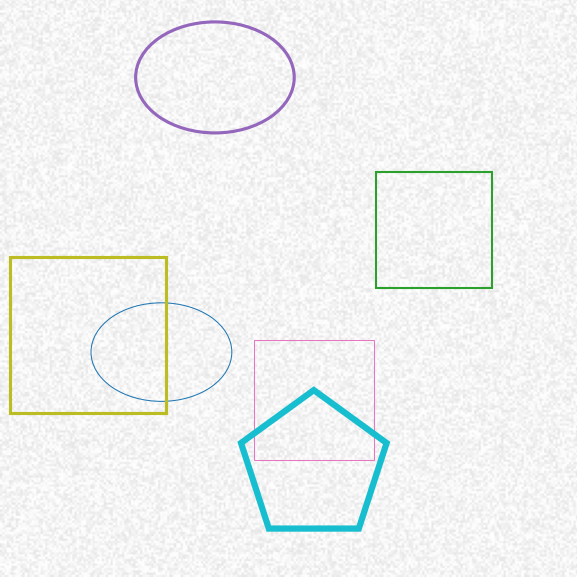[{"shape": "oval", "thickness": 0.5, "radius": 0.61, "center": [0.279, 0.389]}, {"shape": "square", "thickness": 1, "radius": 0.5, "center": [0.752, 0.601]}, {"shape": "oval", "thickness": 1.5, "radius": 0.69, "center": [0.372, 0.865]}, {"shape": "square", "thickness": 0.5, "radius": 0.52, "center": [0.544, 0.306]}, {"shape": "square", "thickness": 1.5, "radius": 0.68, "center": [0.152, 0.419]}, {"shape": "pentagon", "thickness": 3, "radius": 0.66, "center": [0.543, 0.191]}]